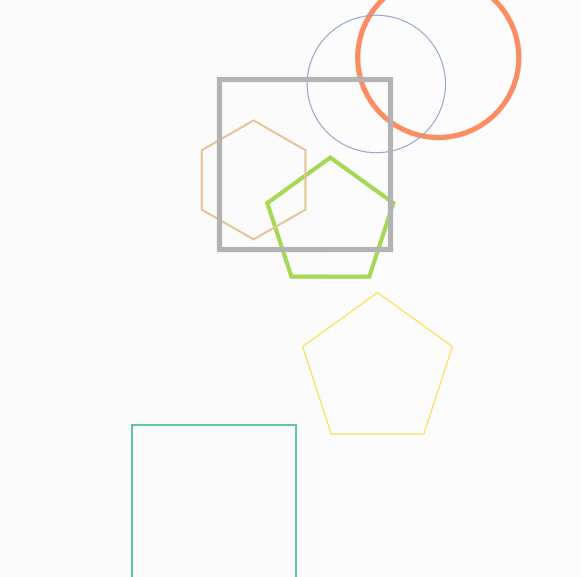[{"shape": "square", "thickness": 1, "radius": 0.7, "center": [0.369, 0.122]}, {"shape": "circle", "thickness": 2.5, "radius": 0.69, "center": [0.754, 0.9]}, {"shape": "circle", "thickness": 0.5, "radius": 0.6, "center": [0.647, 0.854]}, {"shape": "pentagon", "thickness": 2, "radius": 0.57, "center": [0.568, 0.612]}, {"shape": "pentagon", "thickness": 0.5, "radius": 0.68, "center": [0.65, 0.357]}, {"shape": "hexagon", "thickness": 1, "radius": 0.51, "center": [0.436, 0.688]}, {"shape": "square", "thickness": 2.5, "radius": 0.74, "center": [0.523, 0.716]}]